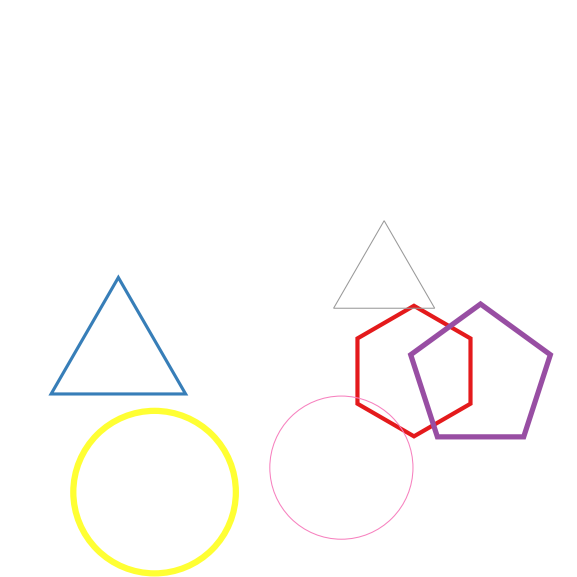[{"shape": "hexagon", "thickness": 2, "radius": 0.57, "center": [0.717, 0.357]}, {"shape": "triangle", "thickness": 1.5, "radius": 0.67, "center": [0.205, 0.384]}, {"shape": "pentagon", "thickness": 2.5, "radius": 0.64, "center": [0.832, 0.346]}, {"shape": "circle", "thickness": 3, "radius": 0.7, "center": [0.268, 0.147]}, {"shape": "circle", "thickness": 0.5, "radius": 0.62, "center": [0.591, 0.189]}, {"shape": "triangle", "thickness": 0.5, "radius": 0.51, "center": [0.665, 0.516]}]